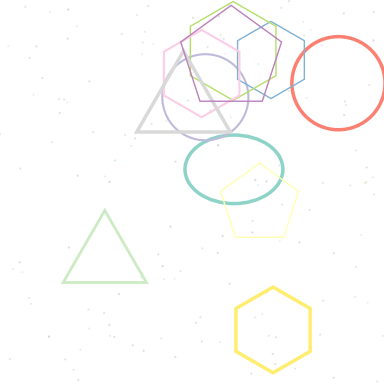[{"shape": "oval", "thickness": 2.5, "radius": 0.64, "center": [0.608, 0.56]}, {"shape": "pentagon", "thickness": 1, "radius": 0.53, "center": [0.674, 0.47]}, {"shape": "circle", "thickness": 1.5, "radius": 0.56, "center": [0.533, 0.747]}, {"shape": "circle", "thickness": 2.5, "radius": 0.6, "center": [0.879, 0.784]}, {"shape": "hexagon", "thickness": 1, "radius": 0.5, "center": [0.704, 0.844]}, {"shape": "hexagon", "thickness": 1, "radius": 0.64, "center": [0.606, 0.868]}, {"shape": "hexagon", "thickness": 1.5, "radius": 0.57, "center": [0.524, 0.809]}, {"shape": "triangle", "thickness": 2.5, "radius": 0.7, "center": [0.477, 0.727]}, {"shape": "pentagon", "thickness": 1, "radius": 0.69, "center": [0.6, 0.848]}, {"shape": "triangle", "thickness": 2, "radius": 0.62, "center": [0.272, 0.329]}, {"shape": "hexagon", "thickness": 2.5, "radius": 0.56, "center": [0.709, 0.143]}]